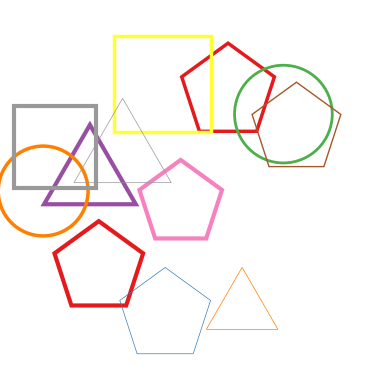[{"shape": "pentagon", "thickness": 2.5, "radius": 0.63, "center": [0.592, 0.761]}, {"shape": "pentagon", "thickness": 3, "radius": 0.61, "center": [0.257, 0.304]}, {"shape": "pentagon", "thickness": 0.5, "radius": 0.62, "center": [0.429, 0.181]}, {"shape": "circle", "thickness": 2, "radius": 0.63, "center": [0.736, 0.704]}, {"shape": "triangle", "thickness": 3, "radius": 0.69, "center": [0.234, 0.538]}, {"shape": "circle", "thickness": 2.5, "radius": 0.58, "center": [0.112, 0.504]}, {"shape": "triangle", "thickness": 0.5, "radius": 0.54, "center": [0.629, 0.198]}, {"shape": "square", "thickness": 2.5, "radius": 0.63, "center": [0.422, 0.781]}, {"shape": "pentagon", "thickness": 1, "radius": 0.61, "center": [0.77, 0.665]}, {"shape": "pentagon", "thickness": 3, "radius": 0.56, "center": [0.469, 0.472]}, {"shape": "triangle", "thickness": 0.5, "radius": 0.73, "center": [0.318, 0.598]}, {"shape": "square", "thickness": 3, "radius": 0.54, "center": [0.143, 0.618]}]